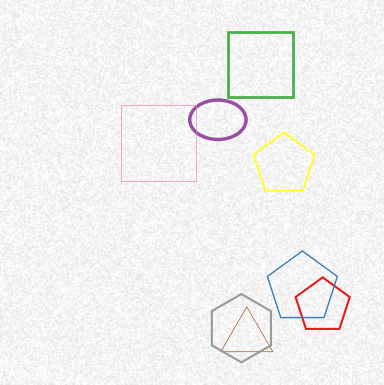[{"shape": "pentagon", "thickness": 1.5, "radius": 0.37, "center": [0.838, 0.206]}, {"shape": "pentagon", "thickness": 1, "radius": 0.48, "center": [0.785, 0.252]}, {"shape": "square", "thickness": 2, "radius": 0.42, "center": [0.677, 0.832]}, {"shape": "oval", "thickness": 2.5, "radius": 0.37, "center": [0.566, 0.689]}, {"shape": "pentagon", "thickness": 1.5, "radius": 0.42, "center": [0.738, 0.573]}, {"shape": "triangle", "thickness": 0.5, "radius": 0.39, "center": [0.641, 0.125]}, {"shape": "square", "thickness": 0.5, "radius": 0.49, "center": [0.412, 0.628]}, {"shape": "hexagon", "thickness": 1.5, "radius": 0.44, "center": [0.627, 0.148]}]